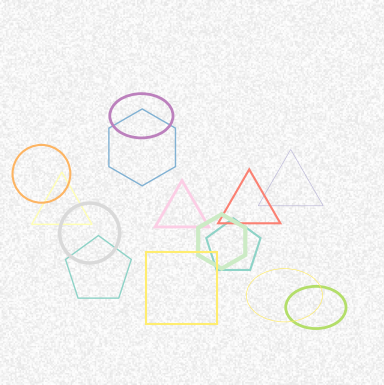[{"shape": "pentagon", "thickness": 1, "radius": 0.45, "center": [0.256, 0.298]}, {"shape": "pentagon", "thickness": 1.5, "radius": 0.37, "center": [0.606, 0.359]}, {"shape": "triangle", "thickness": 1, "radius": 0.45, "center": [0.161, 0.463]}, {"shape": "triangle", "thickness": 0.5, "radius": 0.49, "center": [0.755, 0.514]}, {"shape": "triangle", "thickness": 1.5, "radius": 0.47, "center": [0.647, 0.467]}, {"shape": "hexagon", "thickness": 1, "radius": 0.5, "center": [0.369, 0.617]}, {"shape": "circle", "thickness": 1.5, "radius": 0.38, "center": [0.108, 0.549]}, {"shape": "oval", "thickness": 2, "radius": 0.39, "center": [0.82, 0.201]}, {"shape": "triangle", "thickness": 2, "radius": 0.4, "center": [0.473, 0.451]}, {"shape": "circle", "thickness": 2.5, "radius": 0.39, "center": [0.233, 0.395]}, {"shape": "oval", "thickness": 2, "radius": 0.41, "center": [0.367, 0.699]}, {"shape": "hexagon", "thickness": 3, "radius": 0.35, "center": [0.576, 0.373]}, {"shape": "oval", "thickness": 0.5, "radius": 0.49, "center": [0.739, 0.233]}, {"shape": "square", "thickness": 1.5, "radius": 0.46, "center": [0.471, 0.252]}]